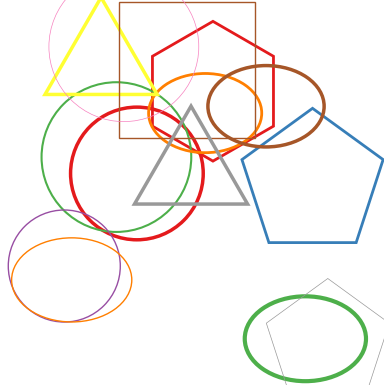[{"shape": "hexagon", "thickness": 2, "radius": 0.91, "center": [0.553, 0.763]}, {"shape": "circle", "thickness": 2.5, "radius": 0.86, "center": [0.356, 0.549]}, {"shape": "pentagon", "thickness": 2, "radius": 0.96, "center": [0.812, 0.526]}, {"shape": "oval", "thickness": 3, "radius": 0.79, "center": [0.793, 0.12]}, {"shape": "circle", "thickness": 1.5, "radius": 0.97, "center": [0.302, 0.592]}, {"shape": "circle", "thickness": 1, "radius": 0.73, "center": [0.167, 0.309]}, {"shape": "oval", "thickness": 2, "radius": 0.73, "center": [0.533, 0.706]}, {"shape": "oval", "thickness": 1, "radius": 0.78, "center": [0.186, 0.273]}, {"shape": "triangle", "thickness": 2.5, "radius": 0.84, "center": [0.263, 0.839]}, {"shape": "oval", "thickness": 2.5, "radius": 0.75, "center": [0.691, 0.724]}, {"shape": "square", "thickness": 1, "radius": 0.88, "center": [0.486, 0.819]}, {"shape": "circle", "thickness": 0.5, "radius": 0.97, "center": [0.322, 0.879]}, {"shape": "triangle", "thickness": 2.5, "radius": 0.85, "center": [0.496, 0.555]}, {"shape": "pentagon", "thickness": 0.5, "radius": 0.84, "center": [0.851, 0.109]}]